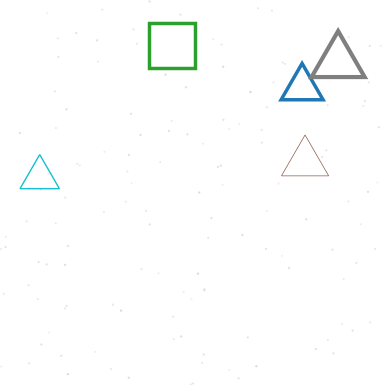[{"shape": "triangle", "thickness": 2.5, "radius": 0.31, "center": [0.785, 0.772]}, {"shape": "square", "thickness": 2.5, "radius": 0.3, "center": [0.447, 0.882]}, {"shape": "triangle", "thickness": 0.5, "radius": 0.35, "center": [0.792, 0.579]}, {"shape": "triangle", "thickness": 3, "radius": 0.4, "center": [0.878, 0.84]}, {"shape": "triangle", "thickness": 1, "radius": 0.3, "center": [0.103, 0.539]}]